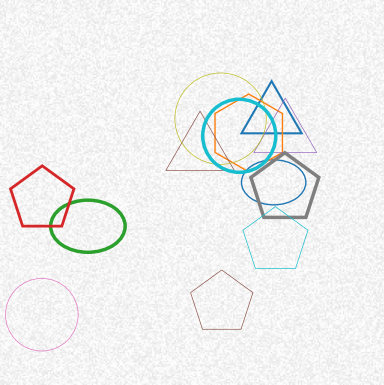[{"shape": "oval", "thickness": 1, "radius": 0.42, "center": [0.711, 0.526]}, {"shape": "triangle", "thickness": 1.5, "radius": 0.45, "center": [0.705, 0.699]}, {"shape": "hexagon", "thickness": 1, "radius": 0.51, "center": [0.646, 0.655]}, {"shape": "oval", "thickness": 2.5, "radius": 0.48, "center": [0.228, 0.412]}, {"shape": "pentagon", "thickness": 2, "radius": 0.43, "center": [0.11, 0.483]}, {"shape": "triangle", "thickness": 0.5, "radius": 0.47, "center": [0.741, 0.651]}, {"shape": "pentagon", "thickness": 0.5, "radius": 0.43, "center": [0.576, 0.214]}, {"shape": "triangle", "thickness": 0.5, "radius": 0.51, "center": [0.52, 0.608]}, {"shape": "circle", "thickness": 0.5, "radius": 0.47, "center": [0.109, 0.183]}, {"shape": "pentagon", "thickness": 2.5, "radius": 0.46, "center": [0.74, 0.51]}, {"shape": "circle", "thickness": 0.5, "radius": 0.59, "center": [0.573, 0.692]}, {"shape": "pentagon", "thickness": 0.5, "radius": 0.44, "center": [0.715, 0.375]}, {"shape": "circle", "thickness": 2.5, "radius": 0.47, "center": [0.621, 0.647]}]